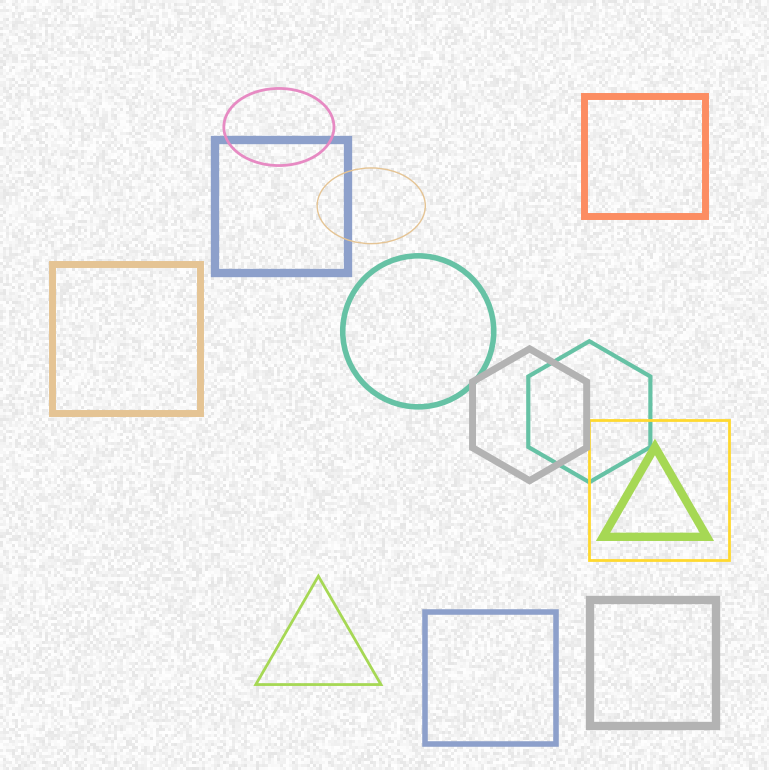[{"shape": "hexagon", "thickness": 1.5, "radius": 0.46, "center": [0.765, 0.465]}, {"shape": "circle", "thickness": 2, "radius": 0.49, "center": [0.543, 0.57]}, {"shape": "square", "thickness": 2.5, "radius": 0.39, "center": [0.837, 0.798]}, {"shape": "square", "thickness": 2, "radius": 0.43, "center": [0.637, 0.119]}, {"shape": "square", "thickness": 3, "radius": 0.43, "center": [0.366, 0.731]}, {"shape": "oval", "thickness": 1, "radius": 0.36, "center": [0.362, 0.835]}, {"shape": "triangle", "thickness": 1, "radius": 0.47, "center": [0.413, 0.158]}, {"shape": "triangle", "thickness": 3, "radius": 0.39, "center": [0.851, 0.342]}, {"shape": "square", "thickness": 1, "radius": 0.45, "center": [0.855, 0.364]}, {"shape": "oval", "thickness": 0.5, "radius": 0.35, "center": [0.482, 0.733]}, {"shape": "square", "thickness": 2.5, "radius": 0.48, "center": [0.164, 0.56]}, {"shape": "square", "thickness": 3, "radius": 0.41, "center": [0.848, 0.139]}, {"shape": "hexagon", "thickness": 2.5, "radius": 0.43, "center": [0.688, 0.461]}]